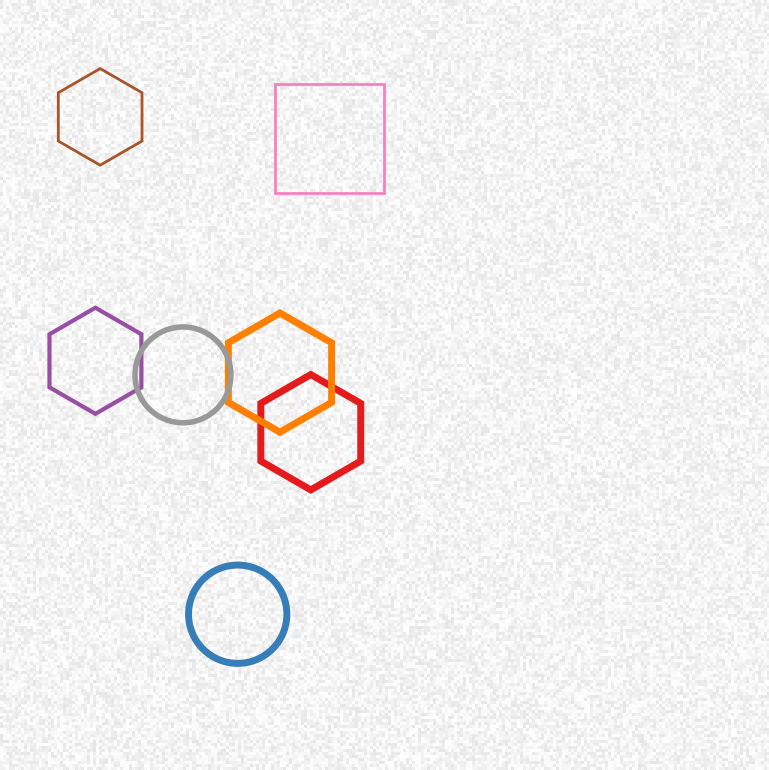[{"shape": "hexagon", "thickness": 2.5, "radius": 0.37, "center": [0.404, 0.439]}, {"shape": "circle", "thickness": 2.5, "radius": 0.32, "center": [0.309, 0.202]}, {"shape": "hexagon", "thickness": 1.5, "radius": 0.34, "center": [0.124, 0.531]}, {"shape": "hexagon", "thickness": 2.5, "radius": 0.39, "center": [0.364, 0.516]}, {"shape": "hexagon", "thickness": 1, "radius": 0.31, "center": [0.13, 0.848]}, {"shape": "square", "thickness": 1, "radius": 0.35, "center": [0.428, 0.82]}, {"shape": "circle", "thickness": 2, "radius": 0.31, "center": [0.238, 0.513]}]